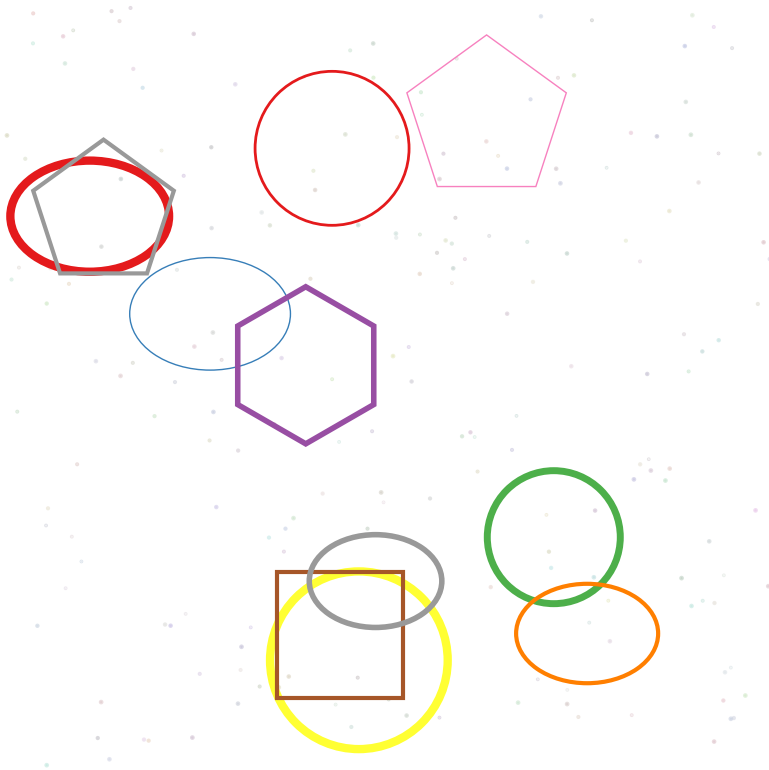[{"shape": "oval", "thickness": 3, "radius": 0.52, "center": [0.117, 0.719]}, {"shape": "circle", "thickness": 1, "radius": 0.5, "center": [0.431, 0.807]}, {"shape": "oval", "thickness": 0.5, "radius": 0.52, "center": [0.273, 0.592]}, {"shape": "circle", "thickness": 2.5, "radius": 0.43, "center": [0.719, 0.302]}, {"shape": "hexagon", "thickness": 2, "radius": 0.51, "center": [0.397, 0.526]}, {"shape": "oval", "thickness": 1.5, "radius": 0.46, "center": [0.763, 0.177]}, {"shape": "circle", "thickness": 3, "radius": 0.58, "center": [0.466, 0.143]}, {"shape": "square", "thickness": 1.5, "radius": 0.41, "center": [0.441, 0.175]}, {"shape": "pentagon", "thickness": 0.5, "radius": 0.54, "center": [0.632, 0.846]}, {"shape": "oval", "thickness": 2, "radius": 0.43, "center": [0.488, 0.245]}, {"shape": "pentagon", "thickness": 1.5, "radius": 0.48, "center": [0.134, 0.723]}]